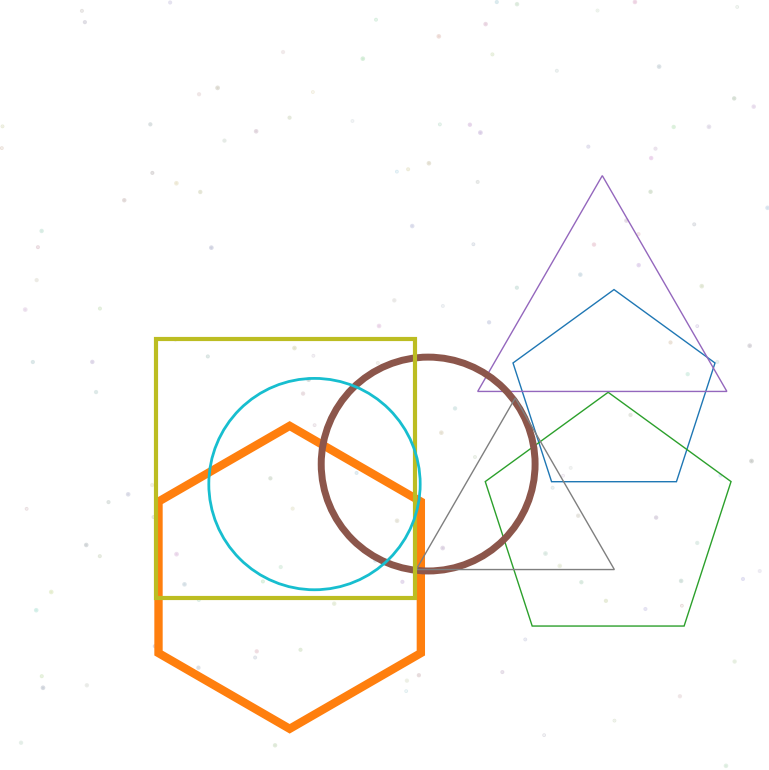[{"shape": "pentagon", "thickness": 0.5, "radius": 0.69, "center": [0.797, 0.486]}, {"shape": "hexagon", "thickness": 3, "radius": 0.98, "center": [0.376, 0.25]}, {"shape": "pentagon", "thickness": 0.5, "radius": 0.84, "center": [0.79, 0.323]}, {"shape": "triangle", "thickness": 0.5, "radius": 0.93, "center": [0.782, 0.585]}, {"shape": "circle", "thickness": 2.5, "radius": 0.69, "center": [0.556, 0.397]}, {"shape": "triangle", "thickness": 0.5, "radius": 0.74, "center": [0.669, 0.335]}, {"shape": "square", "thickness": 1.5, "radius": 0.84, "center": [0.371, 0.391]}, {"shape": "circle", "thickness": 1, "radius": 0.69, "center": [0.408, 0.371]}]